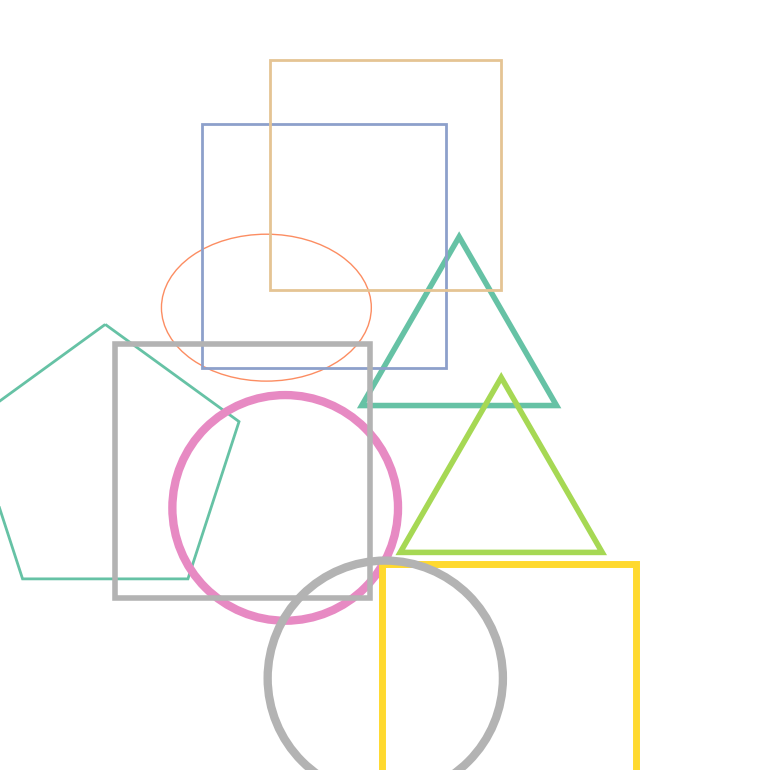[{"shape": "pentagon", "thickness": 1, "radius": 0.91, "center": [0.137, 0.396]}, {"shape": "triangle", "thickness": 2, "radius": 0.73, "center": [0.596, 0.546]}, {"shape": "oval", "thickness": 0.5, "radius": 0.68, "center": [0.346, 0.6]}, {"shape": "square", "thickness": 1, "radius": 0.79, "center": [0.421, 0.681]}, {"shape": "circle", "thickness": 3, "radius": 0.73, "center": [0.37, 0.34]}, {"shape": "triangle", "thickness": 2, "radius": 0.76, "center": [0.651, 0.358]}, {"shape": "square", "thickness": 2.5, "radius": 0.82, "center": [0.661, 0.103]}, {"shape": "square", "thickness": 1, "radius": 0.75, "center": [0.501, 0.773]}, {"shape": "circle", "thickness": 3, "radius": 0.76, "center": [0.5, 0.119]}, {"shape": "square", "thickness": 2, "radius": 0.83, "center": [0.315, 0.388]}]